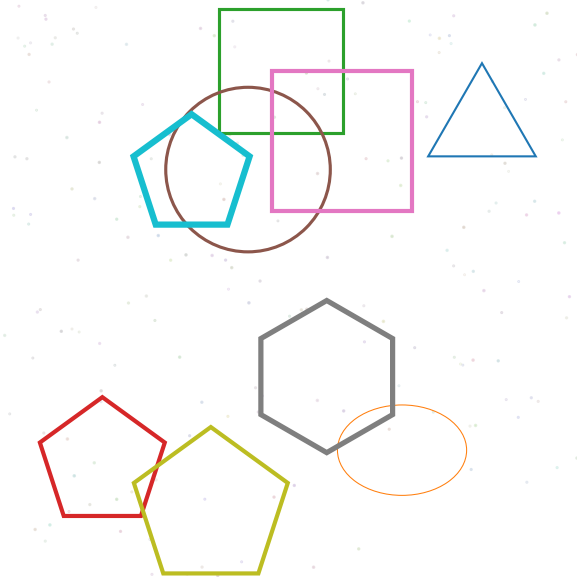[{"shape": "triangle", "thickness": 1, "radius": 0.54, "center": [0.835, 0.782]}, {"shape": "oval", "thickness": 0.5, "radius": 0.56, "center": [0.696, 0.22]}, {"shape": "square", "thickness": 1.5, "radius": 0.53, "center": [0.486, 0.876]}, {"shape": "pentagon", "thickness": 2, "radius": 0.57, "center": [0.177, 0.198]}, {"shape": "circle", "thickness": 1.5, "radius": 0.71, "center": [0.429, 0.705]}, {"shape": "square", "thickness": 2, "radius": 0.61, "center": [0.593, 0.755]}, {"shape": "hexagon", "thickness": 2.5, "radius": 0.66, "center": [0.566, 0.347]}, {"shape": "pentagon", "thickness": 2, "radius": 0.7, "center": [0.365, 0.12]}, {"shape": "pentagon", "thickness": 3, "radius": 0.53, "center": [0.332, 0.696]}]